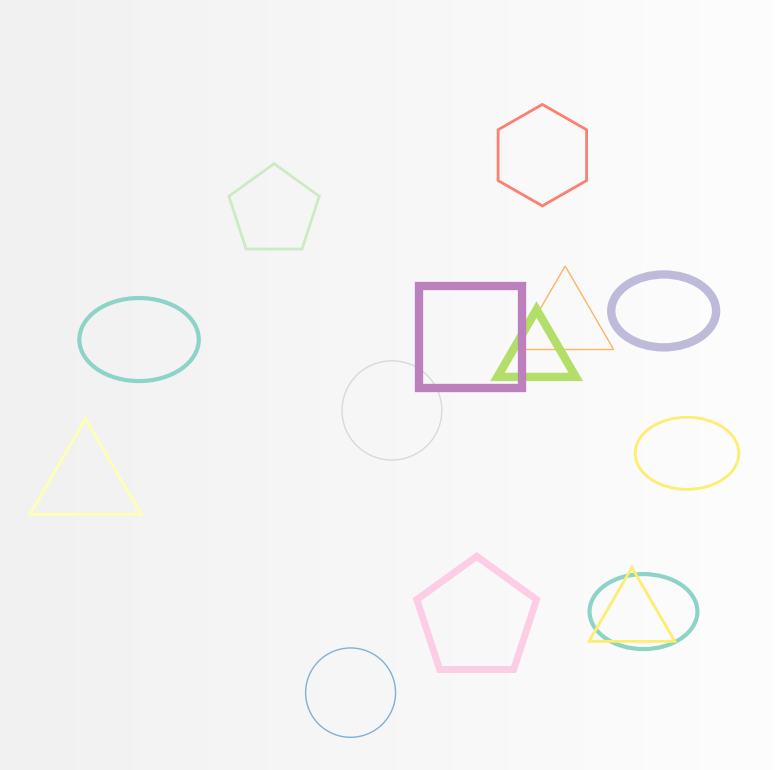[{"shape": "oval", "thickness": 1.5, "radius": 0.39, "center": [0.179, 0.559]}, {"shape": "oval", "thickness": 1.5, "radius": 0.35, "center": [0.83, 0.206]}, {"shape": "triangle", "thickness": 1, "radius": 0.41, "center": [0.11, 0.373]}, {"shape": "oval", "thickness": 3, "radius": 0.34, "center": [0.856, 0.596]}, {"shape": "hexagon", "thickness": 1, "radius": 0.33, "center": [0.7, 0.798]}, {"shape": "circle", "thickness": 0.5, "radius": 0.29, "center": [0.452, 0.1]}, {"shape": "triangle", "thickness": 0.5, "radius": 0.36, "center": [0.729, 0.582]}, {"shape": "triangle", "thickness": 3, "radius": 0.29, "center": [0.692, 0.54]}, {"shape": "pentagon", "thickness": 2.5, "radius": 0.41, "center": [0.615, 0.196]}, {"shape": "circle", "thickness": 0.5, "radius": 0.32, "center": [0.506, 0.467]}, {"shape": "square", "thickness": 3, "radius": 0.33, "center": [0.607, 0.562]}, {"shape": "pentagon", "thickness": 1, "radius": 0.31, "center": [0.354, 0.726]}, {"shape": "oval", "thickness": 1, "radius": 0.33, "center": [0.886, 0.411]}, {"shape": "triangle", "thickness": 1, "radius": 0.32, "center": [0.815, 0.199]}]